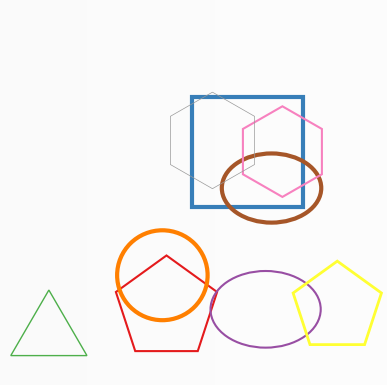[{"shape": "pentagon", "thickness": 1.5, "radius": 0.69, "center": [0.43, 0.199]}, {"shape": "square", "thickness": 3, "radius": 0.72, "center": [0.638, 0.606]}, {"shape": "triangle", "thickness": 1, "radius": 0.57, "center": [0.126, 0.133]}, {"shape": "oval", "thickness": 1.5, "radius": 0.71, "center": [0.685, 0.197]}, {"shape": "circle", "thickness": 3, "radius": 0.58, "center": [0.419, 0.285]}, {"shape": "pentagon", "thickness": 2, "radius": 0.6, "center": [0.87, 0.202]}, {"shape": "oval", "thickness": 3, "radius": 0.64, "center": [0.701, 0.512]}, {"shape": "hexagon", "thickness": 1.5, "radius": 0.59, "center": [0.729, 0.606]}, {"shape": "hexagon", "thickness": 0.5, "radius": 0.63, "center": [0.548, 0.635]}]